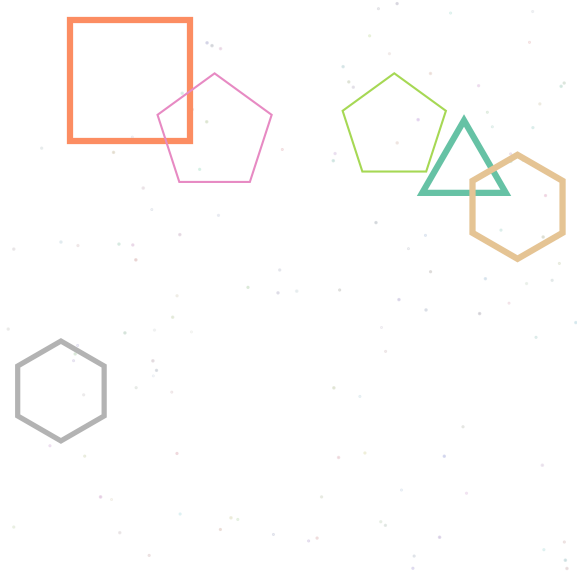[{"shape": "triangle", "thickness": 3, "radius": 0.42, "center": [0.804, 0.707]}, {"shape": "square", "thickness": 3, "radius": 0.52, "center": [0.225, 0.86]}, {"shape": "pentagon", "thickness": 1, "radius": 0.52, "center": [0.372, 0.768]}, {"shape": "pentagon", "thickness": 1, "radius": 0.47, "center": [0.683, 0.778]}, {"shape": "hexagon", "thickness": 3, "radius": 0.45, "center": [0.896, 0.641]}, {"shape": "hexagon", "thickness": 2.5, "radius": 0.43, "center": [0.105, 0.322]}]